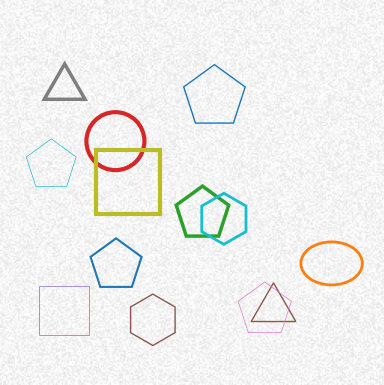[{"shape": "pentagon", "thickness": 1, "radius": 0.42, "center": [0.557, 0.748]}, {"shape": "pentagon", "thickness": 1.5, "radius": 0.35, "center": [0.301, 0.311]}, {"shape": "oval", "thickness": 2, "radius": 0.4, "center": [0.861, 0.316]}, {"shape": "pentagon", "thickness": 2.5, "radius": 0.36, "center": [0.526, 0.445]}, {"shape": "circle", "thickness": 3, "radius": 0.38, "center": [0.3, 0.633]}, {"shape": "square", "thickness": 0.5, "radius": 0.32, "center": [0.167, 0.194]}, {"shape": "hexagon", "thickness": 1, "radius": 0.33, "center": [0.397, 0.169]}, {"shape": "triangle", "thickness": 1, "radius": 0.33, "center": [0.71, 0.198]}, {"shape": "pentagon", "thickness": 0.5, "radius": 0.36, "center": [0.688, 0.195]}, {"shape": "triangle", "thickness": 2.5, "radius": 0.31, "center": [0.168, 0.773]}, {"shape": "square", "thickness": 3, "radius": 0.41, "center": [0.332, 0.528]}, {"shape": "pentagon", "thickness": 0.5, "radius": 0.34, "center": [0.133, 0.571]}, {"shape": "hexagon", "thickness": 2, "radius": 0.33, "center": [0.581, 0.432]}]